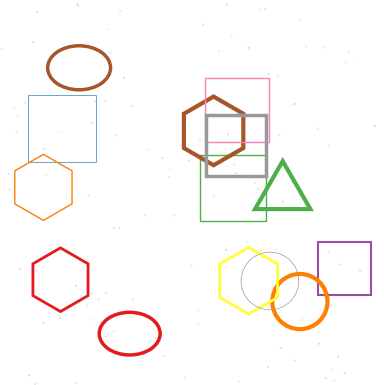[{"shape": "oval", "thickness": 2.5, "radius": 0.4, "center": [0.337, 0.133]}, {"shape": "hexagon", "thickness": 2, "radius": 0.41, "center": [0.157, 0.274]}, {"shape": "square", "thickness": 0.5, "radius": 0.44, "center": [0.161, 0.667]}, {"shape": "triangle", "thickness": 3, "radius": 0.41, "center": [0.734, 0.498]}, {"shape": "square", "thickness": 1, "radius": 0.43, "center": [0.605, 0.513]}, {"shape": "square", "thickness": 1.5, "radius": 0.34, "center": [0.895, 0.302]}, {"shape": "hexagon", "thickness": 1, "radius": 0.43, "center": [0.113, 0.513]}, {"shape": "circle", "thickness": 3, "radius": 0.36, "center": [0.779, 0.217]}, {"shape": "hexagon", "thickness": 2, "radius": 0.43, "center": [0.646, 0.271]}, {"shape": "hexagon", "thickness": 3, "radius": 0.45, "center": [0.555, 0.66]}, {"shape": "oval", "thickness": 2.5, "radius": 0.41, "center": [0.205, 0.824]}, {"shape": "square", "thickness": 1, "radius": 0.42, "center": [0.615, 0.713]}, {"shape": "square", "thickness": 2.5, "radius": 0.39, "center": [0.612, 0.622]}, {"shape": "circle", "thickness": 0.5, "radius": 0.37, "center": [0.701, 0.27]}]